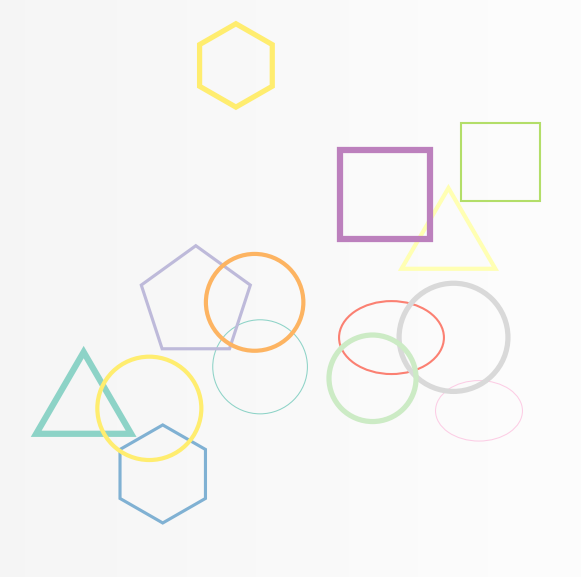[{"shape": "triangle", "thickness": 3, "radius": 0.47, "center": [0.144, 0.295]}, {"shape": "circle", "thickness": 0.5, "radius": 0.41, "center": [0.447, 0.364]}, {"shape": "triangle", "thickness": 2, "radius": 0.47, "center": [0.772, 0.58]}, {"shape": "pentagon", "thickness": 1.5, "radius": 0.49, "center": [0.337, 0.475]}, {"shape": "oval", "thickness": 1, "radius": 0.45, "center": [0.674, 0.415]}, {"shape": "hexagon", "thickness": 1.5, "radius": 0.42, "center": [0.28, 0.178]}, {"shape": "circle", "thickness": 2, "radius": 0.42, "center": [0.438, 0.476]}, {"shape": "square", "thickness": 1, "radius": 0.34, "center": [0.861, 0.719]}, {"shape": "oval", "thickness": 0.5, "radius": 0.37, "center": [0.824, 0.288]}, {"shape": "circle", "thickness": 2.5, "radius": 0.47, "center": [0.78, 0.415]}, {"shape": "square", "thickness": 3, "radius": 0.39, "center": [0.662, 0.662]}, {"shape": "circle", "thickness": 2.5, "radius": 0.37, "center": [0.641, 0.344]}, {"shape": "circle", "thickness": 2, "radius": 0.45, "center": [0.257, 0.292]}, {"shape": "hexagon", "thickness": 2.5, "radius": 0.36, "center": [0.406, 0.886]}]